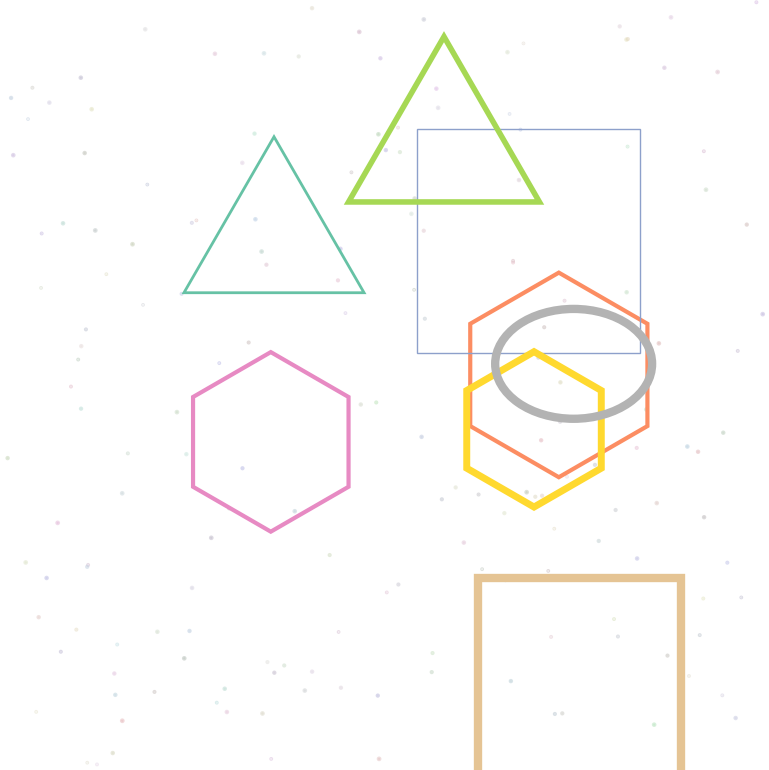[{"shape": "triangle", "thickness": 1, "radius": 0.68, "center": [0.356, 0.687]}, {"shape": "hexagon", "thickness": 1.5, "radius": 0.66, "center": [0.726, 0.513]}, {"shape": "square", "thickness": 0.5, "radius": 0.73, "center": [0.686, 0.687]}, {"shape": "hexagon", "thickness": 1.5, "radius": 0.58, "center": [0.352, 0.426]}, {"shape": "triangle", "thickness": 2, "radius": 0.72, "center": [0.577, 0.809]}, {"shape": "hexagon", "thickness": 2.5, "radius": 0.5, "center": [0.694, 0.442]}, {"shape": "square", "thickness": 3, "radius": 0.66, "center": [0.753, 0.118]}, {"shape": "oval", "thickness": 3, "radius": 0.51, "center": [0.745, 0.527]}]